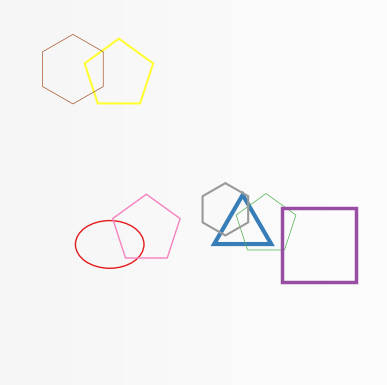[{"shape": "oval", "thickness": 1, "radius": 0.44, "center": [0.283, 0.365]}, {"shape": "triangle", "thickness": 3, "radius": 0.43, "center": [0.626, 0.409]}, {"shape": "pentagon", "thickness": 0.5, "radius": 0.41, "center": [0.687, 0.416]}, {"shape": "square", "thickness": 2.5, "radius": 0.48, "center": [0.824, 0.363]}, {"shape": "pentagon", "thickness": 1.5, "radius": 0.47, "center": [0.307, 0.807]}, {"shape": "hexagon", "thickness": 0.5, "radius": 0.45, "center": [0.188, 0.82]}, {"shape": "pentagon", "thickness": 1, "radius": 0.46, "center": [0.378, 0.404]}, {"shape": "hexagon", "thickness": 1.5, "radius": 0.34, "center": [0.582, 0.456]}]